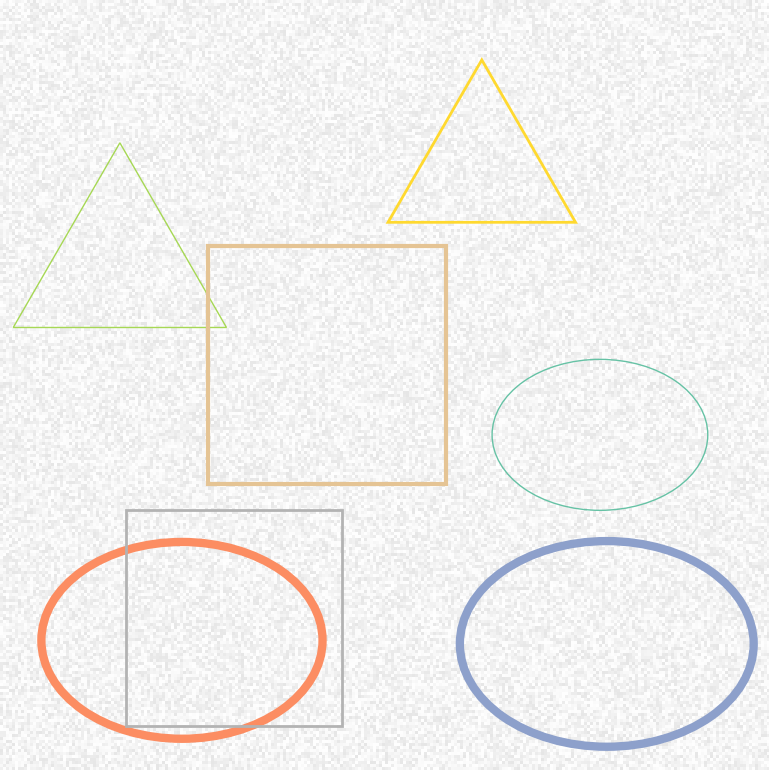[{"shape": "oval", "thickness": 0.5, "radius": 0.7, "center": [0.779, 0.435]}, {"shape": "oval", "thickness": 3, "radius": 0.91, "center": [0.236, 0.168]}, {"shape": "oval", "thickness": 3, "radius": 0.95, "center": [0.788, 0.164]}, {"shape": "triangle", "thickness": 0.5, "radius": 0.8, "center": [0.156, 0.655]}, {"shape": "triangle", "thickness": 1, "radius": 0.7, "center": [0.626, 0.782]}, {"shape": "square", "thickness": 1.5, "radius": 0.77, "center": [0.425, 0.526]}, {"shape": "square", "thickness": 1, "radius": 0.7, "center": [0.304, 0.198]}]